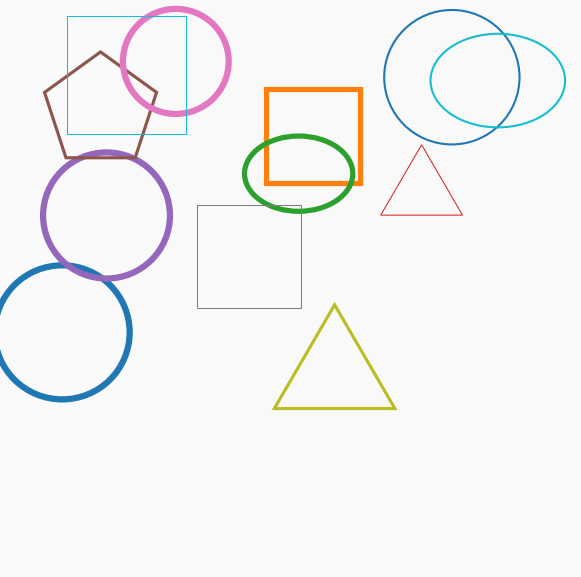[{"shape": "circle", "thickness": 3, "radius": 0.58, "center": [0.107, 0.424]}, {"shape": "circle", "thickness": 1, "radius": 0.58, "center": [0.777, 0.865]}, {"shape": "square", "thickness": 2.5, "radius": 0.41, "center": [0.538, 0.764]}, {"shape": "oval", "thickness": 2.5, "radius": 0.47, "center": [0.514, 0.698]}, {"shape": "triangle", "thickness": 0.5, "radius": 0.41, "center": [0.725, 0.667]}, {"shape": "circle", "thickness": 3, "radius": 0.55, "center": [0.183, 0.626]}, {"shape": "pentagon", "thickness": 1.5, "radius": 0.51, "center": [0.173, 0.808]}, {"shape": "circle", "thickness": 3, "radius": 0.45, "center": [0.302, 0.893]}, {"shape": "square", "thickness": 0.5, "radius": 0.45, "center": [0.428, 0.555]}, {"shape": "triangle", "thickness": 1.5, "radius": 0.6, "center": [0.576, 0.352]}, {"shape": "oval", "thickness": 1, "radius": 0.58, "center": [0.856, 0.86]}, {"shape": "square", "thickness": 0.5, "radius": 0.51, "center": [0.218, 0.869]}]